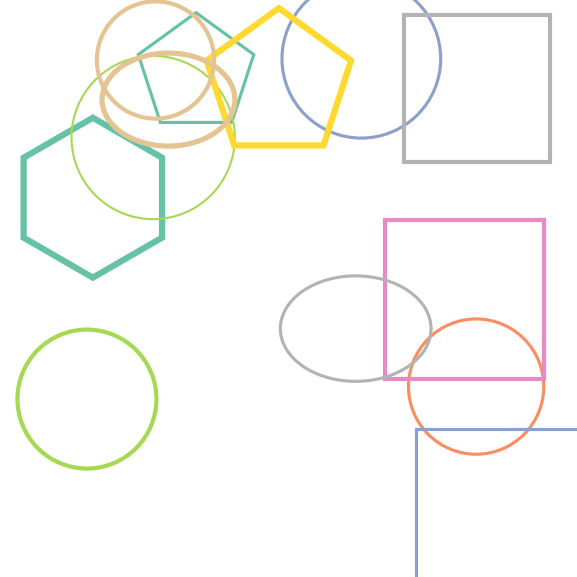[{"shape": "pentagon", "thickness": 1.5, "radius": 0.53, "center": [0.339, 0.872]}, {"shape": "hexagon", "thickness": 3, "radius": 0.69, "center": [0.161, 0.657]}, {"shape": "circle", "thickness": 1.5, "radius": 0.59, "center": [0.824, 0.33]}, {"shape": "square", "thickness": 1.5, "radius": 0.75, "center": [0.869, 0.107]}, {"shape": "circle", "thickness": 1.5, "radius": 0.69, "center": [0.626, 0.897]}, {"shape": "square", "thickness": 2, "radius": 0.69, "center": [0.804, 0.481]}, {"shape": "circle", "thickness": 1, "radius": 0.71, "center": [0.265, 0.761]}, {"shape": "circle", "thickness": 2, "radius": 0.6, "center": [0.151, 0.308]}, {"shape": "pentagon", "thickness": 3, "radius": 0.66, "center": [0.483, 0.854]}, {"shape": "oval", "thickness": 2.5, "radius": 0.58, "center": [0.292, 0.827]}, {"shape": "circle", "thickness": 2, "radius": 0.51, "center": [0.269, 0.895]}, {"shape": "square", "thickness": 2, "radius": 0.63, "center": [0.826, 0.846]}, {"shape": "oval", "thickness": 1.5, "radius": 0.65, "center": [0.616, 0.43]}]